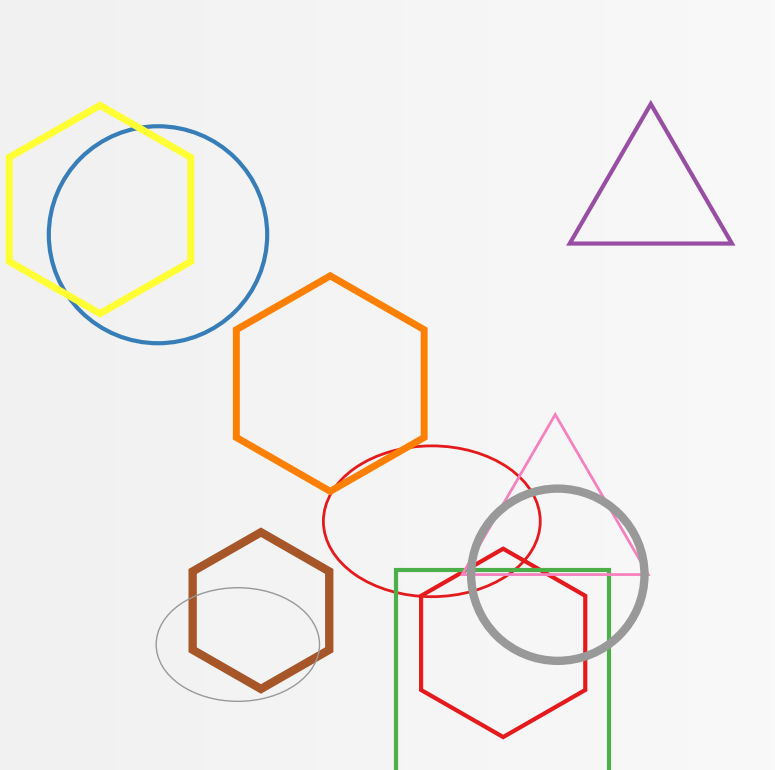[{"shape": "hexagon", "thickness": 1.5, "radius": 0.61, "center": [0.649, 0.165]}, {"shape": "oval", "thickness": 1, "radius": 0.7, "center": [0.557, 0.323]}, {"shape": "circle", "thickness": 1.5, "radius": 0.7, "center": [0.204, 0.695]}, {"shape": "square", "thickness": 1.5, "radius": 0.69, "center": [0.648, 0.122]}, {"shape": "triangle", "thickness": 1.5, "radius": 0.6, "center": [0.84, 0.744]}, {"shape": "hexagon", "thickness": 2.5, "radius": 0.7, "center": [0.426, 0.502]}, {"shape": "hexagon", "thickness": 2.5, "radius": 0.68, "center": [0.129, 0.728]}, {"shape": "hexagon", "thickness": 3, "radius": 0.51, "center": [0.337, 0.207]}, {"shape": "triangle", "thickness": 1, "radius": 0.69, "center": [0.716, 0.323]}, {"shape": "circle", "thickness": 3, "radius": 0.56, "center": [0.72, 0.254]}, {"shape": "oval", "thickness": 0.5, "radius": 0.53, "center": [0.307, 0.163]}]